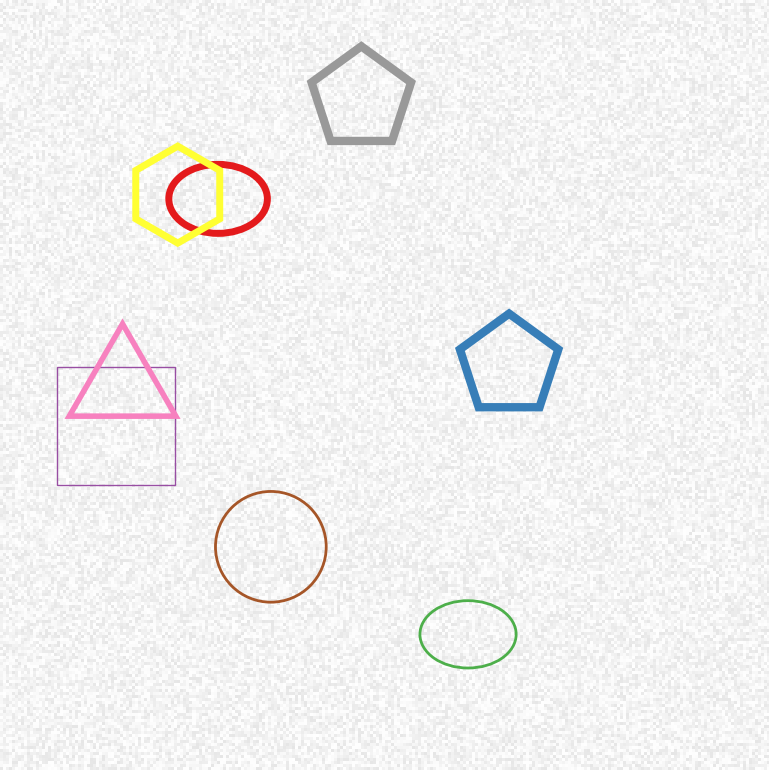[{"shape": "oval", "thickness": 2.5, "radius": 0.32, "center": [0.283, 0.742]}, {"shape": "pentagon", "thickness": 3, "radius": 0.34, "center": [0.661, 0.525]}, {"shape": "oval", "thickness": 1, "radius": 0.31, "center": [0.608, 0.176]}, {"shape": "square", "thickness": 0.5, "radius": 0.38, "center": [0.151, 0.447]}, {"shape": "hexagon", "thickness": 2.5, "radius": 0.31, "center": [0.231, 0.747]}, {"shape": "circle", "thickness": 1, "radius": 0.36, "center": [0.352, 0.29]}, {"shape": "triangle", "thickness": 2, "radius": 0.4, "center": [0.159, 0.499]}, {"shape": "pentagon", "thickness": 3, "radius": 0.34, "center": [0.469, 0.872]}]